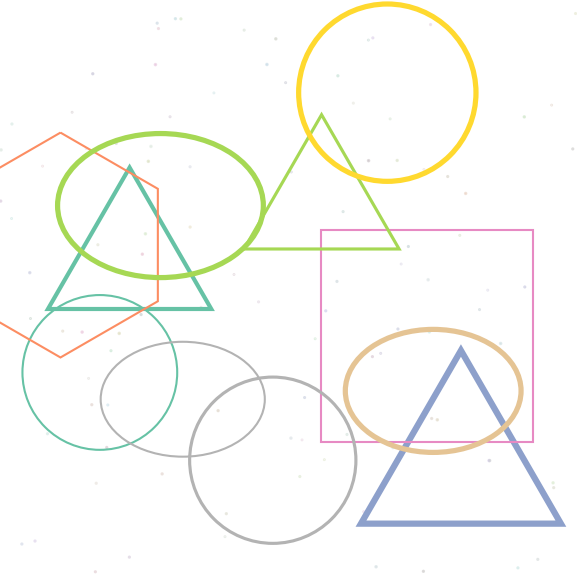[{"shape": "triangle", "thickness": 2, "radius": 0.82, "center": [0.224, 0.546]}, {"shape": "circle", "thickness": 1, "radius": 0.67, "center": [0.173, 0.354]}, {"shape": "hexagon", "thickness": 1, "radius": 0.97, "center": [0.105, 0.575]}, {"shape": "triangle", "thickness": 3, "radius": 1.0, "center": [0.798, 0.192]}, {"shape": "square", "thickness": 1, "radius": 0.92, "center": [0.739, 0.417]}, {"shape": "triangle", "thickness": 1.5, "radius": 0.77, "center": [0.557, 0.645]}, {"shape": "oval", "thickness": 2.5, "radius": 0.89, "center": [0.278, 0.643]}, {"shape": "circle", "thickness": 2.5, "radius": 0.77, "center": [0.671, 0.839]}, {"shape": "oval", "thickness": 2.5, "radius": 0.76, "center": [0.75, 0.322]}, {"shape": "oval", "thickness": 1, "radius": 0.71, "center": [0.316, 0.308]}, {"shape": "circle", "thickness": 1.5, "radius": 0.72, "center": [0.472, 0.202]}]